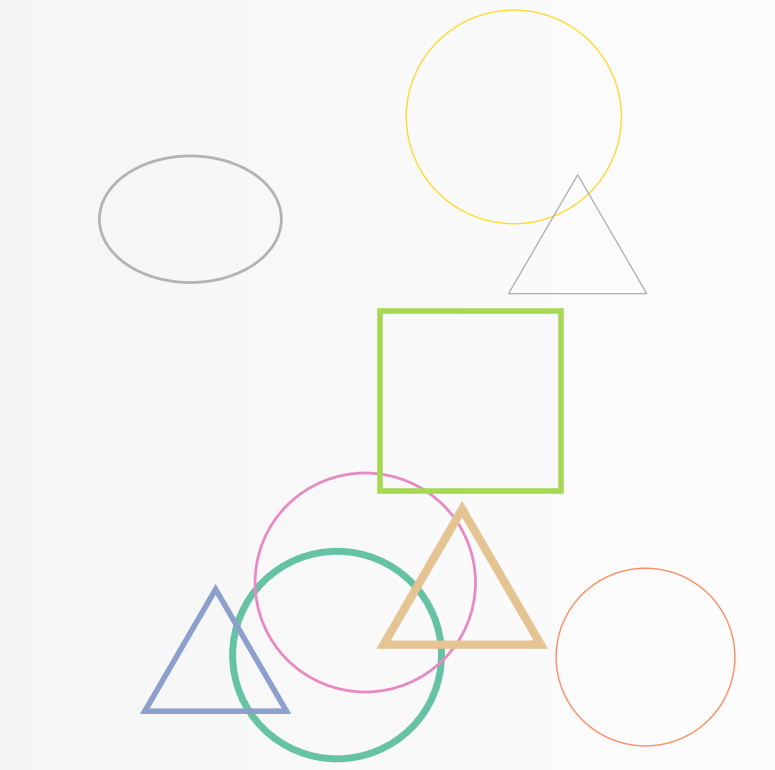[{"shape": "circle", "thickness": 2.5, "radius": 0.67, "center": [0.435, 0.149]}, {"shape": "circle", "thickness": 0.5, "radius": 0.58, "center": [0.833, 0.147]}, {"shape": "triangle", "thickness": 2, "radius": 0.53, "center": [0.278, 0.129]}, {"shape": "circle", "thickness": 1, "radius": 0.71, "center": [0.471, 0.244]}, {"shape": "square", "thickness": 2, "radius": 0.58, "center": [0.607, 0.479]}, {"shape": "circle", "thickness": 0.5, "radius": 0.69, "center": [0.663, 0.848]}, {"shape": "triangle", "thickness": 3, "radius": 0.59, "center": [0.596, 0.221]}, {"shape": "triangle", "thickness": 0.5, "radius": 0.51, "center": [0.745, 0.67]}, {"shape": "oval", "thickness": 1, "radius": 0.59, "center": [0.246, 0.715]}]